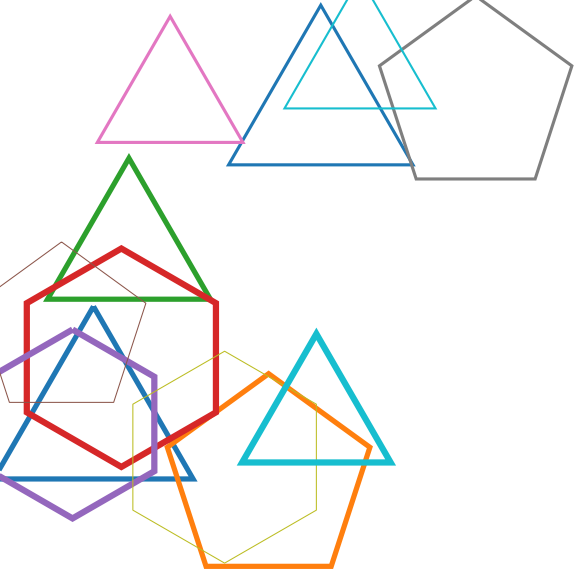[{"shape": "triangle", "thickness": 2.5, "radius": 1.0, "center": [0.162, 0.269]}, {"shape": "triangle", "thickness": 1.5, "radius": 0.92, "center": [0.555, 0.806]}, {"shape": "pentagon", "thickness": 2.5, "radius": 0.92, "center": [0.465, 0.168]}, {"shape": "triangle", "thickness": 2.5, "radius": 0.81, "center": [0.223, 0.562]}, {"shape": "hexagon", "thickness": 3, "radius": 0.95, "center": [0.21, 0.38]}, {"shape": "hexagon", "thickness": 3, "radius": 0.82, "center": [0.126, 0.265]}, {"shape": "pentagon", "thickness": 0.5, "radius": 0.77, "center": [0.107, 0.427]}, {"shape": "triangle", "thickness": 1.5, "radius": 0.73, "center": [0.295, 0.825]}, {"shape": "pentagon", "thickness": 1.5, "radius": 0.88, "center": [0.824, 0.831]}, {"shape": "hexagon", "thickness": 0.5, "radius": 0.92, "center": [0.389, 0.207]}, {"shape": "triangle", "thickness": 1, "radius": 0.76, "center": [0.623, 0.887]}, {"shape": "triangle", "thickness": 3, "radius": 0.74, "center": [0.548, 0.273]}]